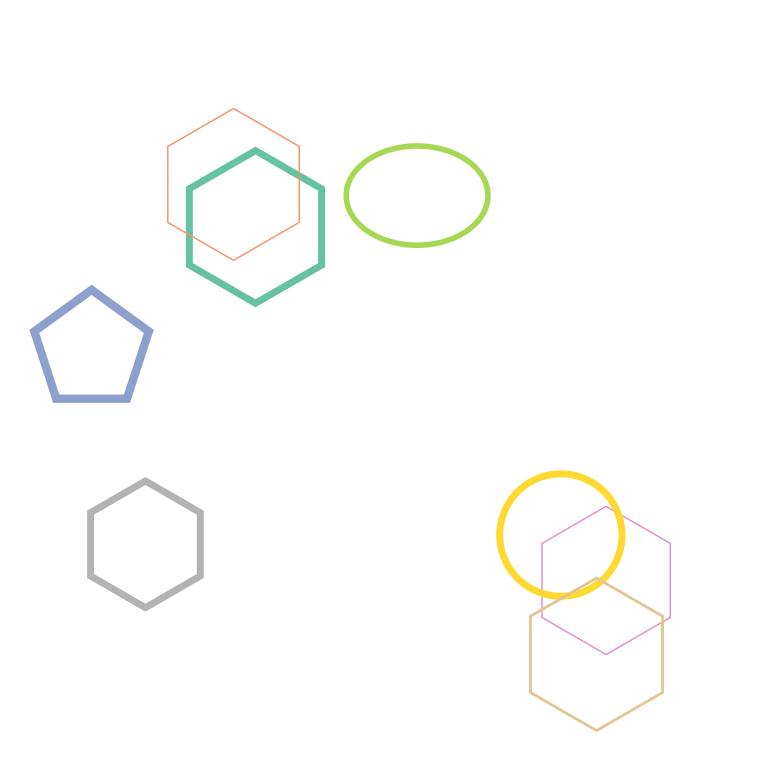[{"shape": "hexagon", "thickness": 2.5, "radius": 0.5, "center": [0.332, 0.705]}, {"shape": "hexagon", "thickness": 0.5, "radius": 0.49, "center": [0.303, 0.76]}, {"shape": "pentagon", "thickness": 3, "radius": 0.39, "center": [0.119, 0.545]}, {"shape": "hexagon", "thickness": 0.5, "radius": 0.48, "center": [0.787, 0.246]}, {"shape": "oval", "thickness": 2, "radius": 0.46, "center": [0.542, 0.746]}, {"shape": "circle", "thickness": 2.5, "radius": 0.4, "center": [0.728, 0.305]}, {"shape": "hexagon", "thickness": 1, "radius": 0.5, "center": [0.775, 0.15]}, {"shape": "hexagon", "thickness": 2.5, "radius": 0.41, "center": [0.189, 0.293]}]